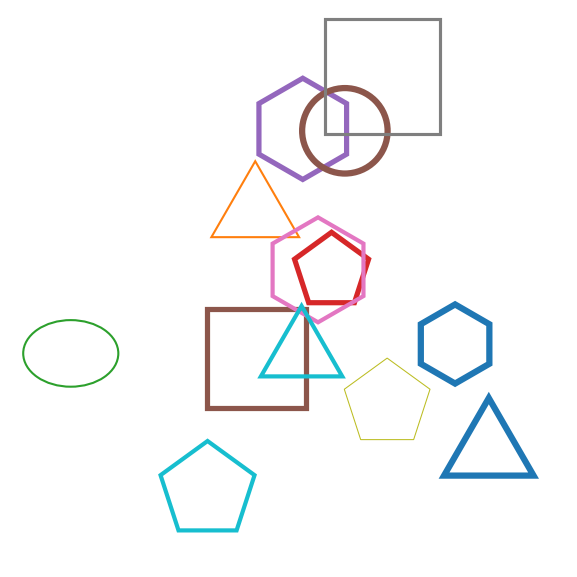[{"shape": "triangle", "thickness": 3, "radius": 0.45, "center": [0.846, 0.22]}, {"shape": "hexagon", "thickness": 3, "radius": 0.34, "center": [0.788, 0.403]}, {"shape": "triangle", "thickness": 1, "radius": 0.44, "center": [0.442, 0.632]}, {"shape": "oval", "thickness": 1, "radius": 0.41, "center": [0.123, 0.387]}, {"shape": "pentagon", "thickness": 2.5, "radius": 0.34, "center": [0.574, 0.529]}, {"shape": "hexagon", "thickness": 2.5, "radius": 0.44, "center": [0.524, 0.776]}, {"shape": "square", "thickness": 2.5, "radius": 0.43, "center": [0.445, 0.378]}, {"shape": "circle", "thickness": 3, "radius": 0.37, "center": [0.597, 0.773]}, {"shape": "hexagon", "thickness": 2, "radius": 0.45, "center": [0.551, 0.532]}, {"shape": "square", "thickness": 1.5, "radius": 0.5, "center": [0.663, 0.867]}, {"shape": "pentagon", "thickness": 0.5, "radius": 0.39, "center": [0.67, 0.301]}, {"shape": "triangle", "thickness": 2, "radius": 0.41, "center": [0.522, 0.388]}, {"shape": "pentagon", "thickness": 2, "radius": 0.43, "center": [0.359, 0.15]}]